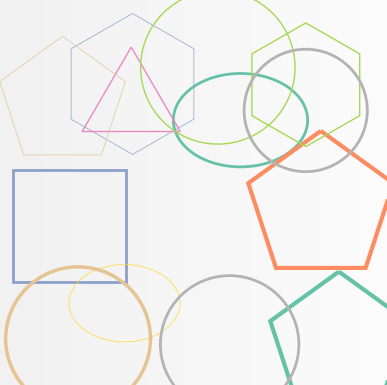[{"shape": "oval", "thickness": 2, "radius": 0.87, "center": [0.621, 0.688]}, {"shape": "pentagon", "thickness": 3, "radius": 0.93, "center": [0.875, 0.108]}, {"shape": "pentagon", "thickness": 3, "radius": 0.98, "center": [0.828, 0.463]}, {"shape": "square", "thickness": 2, "radius": 0.73, "center": [0.179, 0.413]}, {"shape": "hexagon", "thickness": 0.5, "radius": 0.91, "center": [0.342, 0.782]}, {"shape": "triangle", "thickness": 1, "radius": 0.73, "center": [0.339, 0.731]}, {"shape": "circle", "thickness": 1, "radius": 1.0, "center": [0.562, 0.825]}, {"shape": "hexagon", "thickness": 1, "radius": 0.8, "center": [0.789, 0.78]}, {"shape": "oval", "thickness": 0.5, "radius": 0.72, "center": [0.321, 0.212]}, {"shape": "circle", "thickness": 2.5, "radius": 0.93, "center": [0.201, 0.12]}, {"shape": "pentagon", "thickness": 0.5, "radius": 0.85, "center": [0.161, 0.735]}, {"shape": "circle", "thickness": 2, "radius": 0.89, "center": [0.593, 0.105]}, {"shape": "circle", "thickness": 2, "radius": 0.8, "center": [0.789, 0.713]}]